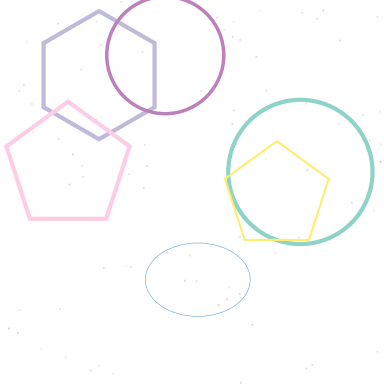[{"shape": "circle", "thickness": 3, "radius": 0.94, "center": [0.78, 0.553]}, {"shape": "hexagon", "thickness": 3, "radius": 0.83, "center": [0.257, 0.805]}, {"shape": "oval", "thickness": 0.5, "radius": 0.68, "center": [0.514, 0.274]}, {"shape": "pentagon", "thickness": 3, "radius": 0.84, "center": [0.177, 0.568]}, {"shape": "circle", "thickness": 2.5, "radius": 0.76, "center": [0.429, 0.857]}, {"shape": "pentagon", "thickness": 1.5, "radius": 0.71, "center": [0.719, 0.492]}]